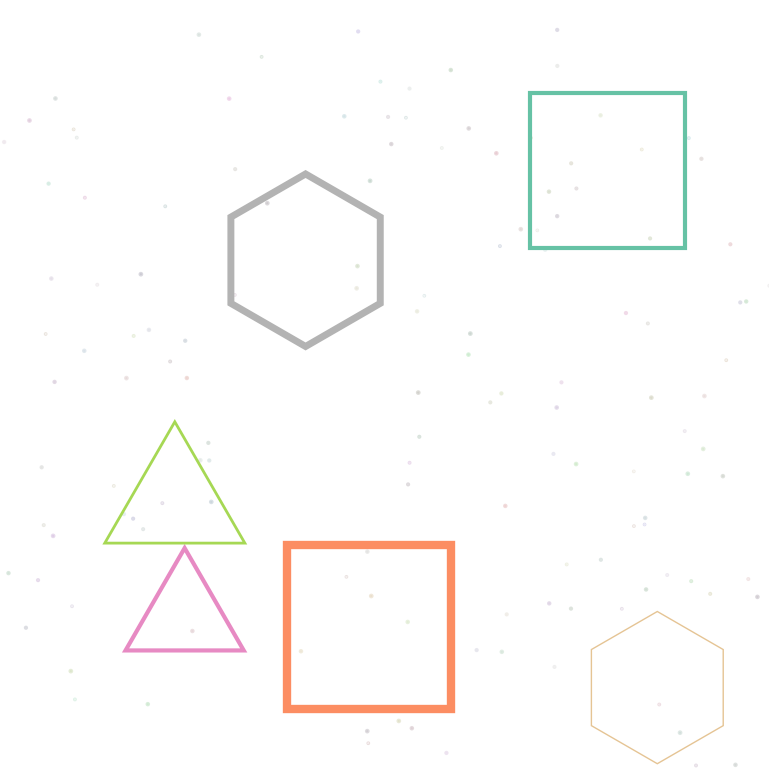[{"shape": "square", "thickness": 1.5, "radius": 0.5, "center": [0.789, 0.779]}, {"shape": "square", "thickness": 3, "radius": 0.53, "center": [0.479, 0.186]}, {"shape": "triangle", "thickness": 1.5, "radius": 0.44, "center": [0.24, 0.2]}, {"shape": "triangle", "thickness": 1, "radius": 0.53, "center": [0.227, 0.347]}, {"shape": "hexagon", "thickness": 0.5, "radius": 0.49, "center": [0.854, 0.107]}, {"shape": "hexagon", "thickness": 2.5, "radius": 0.56, "center": [0.397, 0.662]}]